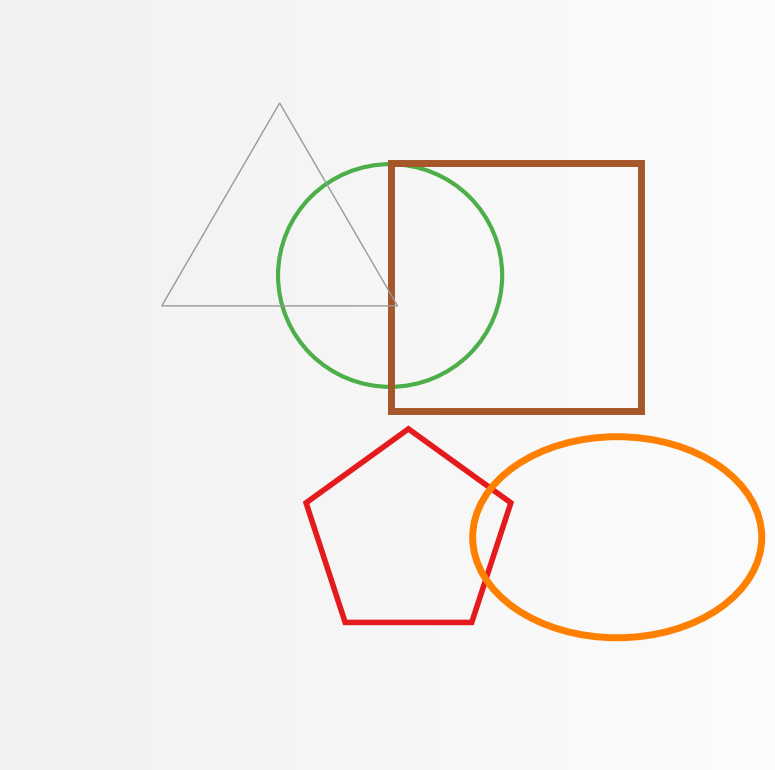[{"shape": "pentagon", "thickness": 2, "radius": 0.69, "center": [0.527, 0.304]}, {"shape": "circle", "thickness": 1.5, "radius": 0.72, "center": [0.503, 0.642]}, {"shape": "oval", "thickness": 2.5, "radius": 0.93, "center": [0.796, 0.302]}, {"shape": "square", "thickness": 2.5, "radius": 0.81, "center": [0.666, 0.627]}, {"shape": "triangle", "thickness": 0.5, "radius": 0.88, "center": [0.361, 0.691]}]